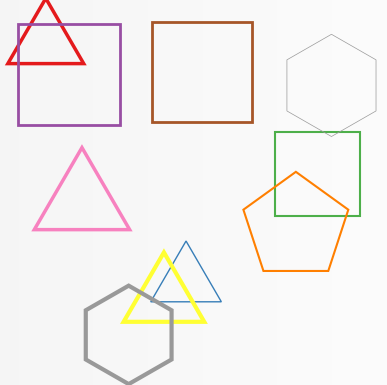[{"shape": "triangle", "thickness": 2.5, "radius": 0.57, "center": [0.118, 0.891]}, {"shape": "triangle", "thickness": 1, "radius": 0.53, "center": [0.48, 0.269]}, {"shape": "square", "thickness": 1.5, "radius": 0.55, "center": [0.82, 0.547]}, {"shape": "square", "thickness": 2, "radius": 0.66, "center": [0.177, 0.806]}, {"shape": "pentagon", "thickness": 1.5, "radius": 0.71, "center": [0.764, 0.411]}, {"shape": "triangle", "thickness": 3, "radius": 0.6, "center": [0.423, 0.224]}, {"shape": "square", "thickness": 2, "radius": 0.65, "center": [0.52, 0.813]}, {"shape": "triangle", "thickness": 2.5, "radius": 0.71, "center": [0.212, 0.475]}, {"shape": "hexagon", "thickness": 3, "radius": 0.64, "center": [0.332, 0.13]}, {"shape": "hexagon", "thickness": 0.5, "radius": 0.66, "center": [0.855, 0.778]}]